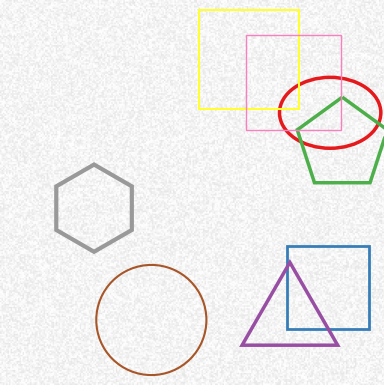[{"shape": "oval", "thickness": 2.5, "radius": 0.66, "center": [0.858, 0.707]}, {"shape": "square", "thickness": 2, "radius": 0.54, "center": [0.852, 0.254]}, {"shape": "pentagon", "thickness": 2.5, "radius": 0.61, "center": [0.889, 0.625]}, {"shape": "triangle", "thickness": 2.5, "radius": 0.72, "center": [0.753, 0.175]}, {"shape": "square", "thickness": 1.5, "radius": 0.64, "center": [0.647, 0.845]}, {"shape": "circle", "thickness": 1.5, "radius": 0.72, "center": [0.393, 0.169]}, {"shape": "square", "thickness": 1, "radius": 0.62, "center": [0.763, 0.785]}, {"shape": "hexagon", "thickness": 3, "radius": 0.57, "center": [0.244, 0.459]}]